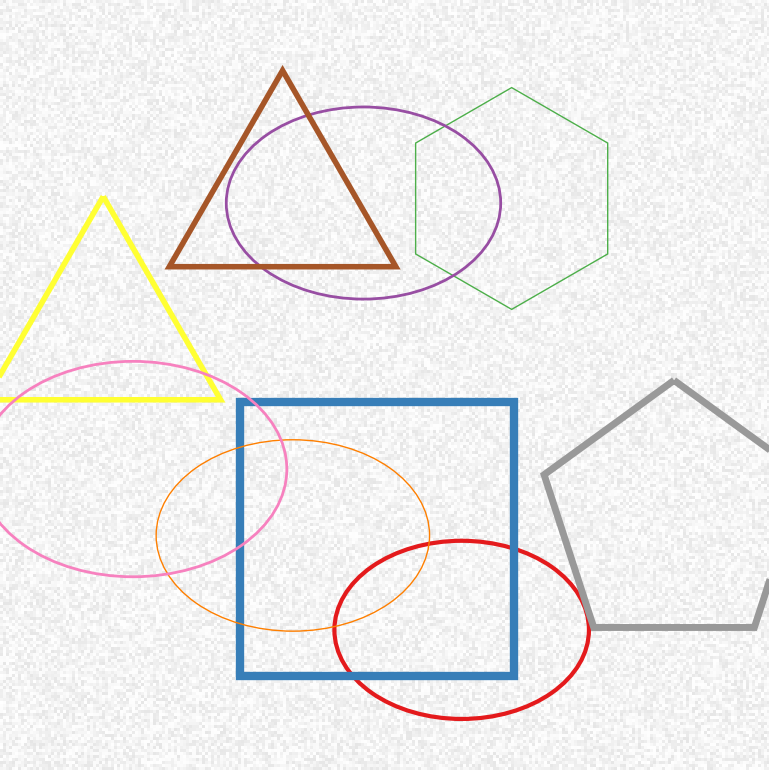[{"shape": "oval", "thickness": 1.5, "radius": 0.83, "center": [0.6, 0.182]}, {"shape": "square", "thickness": 3, "radius": 0.89, "center": [0.489, 0.3]}, {"shape": "hexagon", "thickness": 0.5, "radius": 0.72, "center": [0.665, 0.742]}, {"shape": "oval", "thickness": 1, "radius": 0.89, "center": [0.472, 0.736]}, {"shape": "oval", "thickness": 0.5, "radius": 0.89, "center": [0.38, 0.305]}, {"shape": "triangle", "thickness": 2, "radius": 0.88, "center": [0.134, 0.569]}, {"shape": "triangle", "thickness": 2, "radius": 0.85, "center": [0.367, 0.739]}, {"shape": "oval", "thickness": 1, "radius": 1.0, "center": [0.173, 0.391]}, {"shape": "pentagon", "thickness": 2.5, "radius": 0.89, "center": [0.875, 0.329]}]